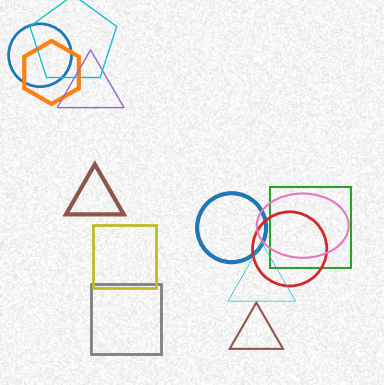[{"shape": "circle", "thickness": 2, "radius": 0.41, "center": [0.104, 0.856]}, {"shape": "circle", "thickness": 3, "radius": 0.45, "center": [0.602, 0.409]}, {"shape": "hexagon", "thickness": 3, "radius": 0.41, "center": [0.134, 0.812]}, {"shape": "square", "thickness": 1.5, "radius": 0.53, "center": [0.806, 0.41]}, {"shape": "circle", "thickness": 2, "radius": 0.48, "center": [0.752, 0.354]}, {"shape": "triangle", "thickness": 1, "radius": 0.5, "center": [0.235, 0.771]}, {"shape": "triangle", "thickness": 1.5, "radius": 0.4, "center": [0.666, 0.134]}, {"shape": "triangle", "thickness": 3, "radius": 0.43, "center": [0.246, 0.487]}, {"shape": "oval", "thickness": 1.5, "radius": 0.6, "center": [0.786, 0.414]}, {"shape": "square", "thickness": 2, "radius": 0.46, "center": [0.327, 0.171]}, {"shape": "square", "thickness": 2, "radius": 0.41, "center": [0.323, 0.335]}, {"shape": "triangle", "thickness": 0.5, "radius": 0.51, "center": [0.68, 0.268]}, {"shape": "pentagon", "thickness": 1, "radius": 0.59, "center": [0.19, 0.895]}]